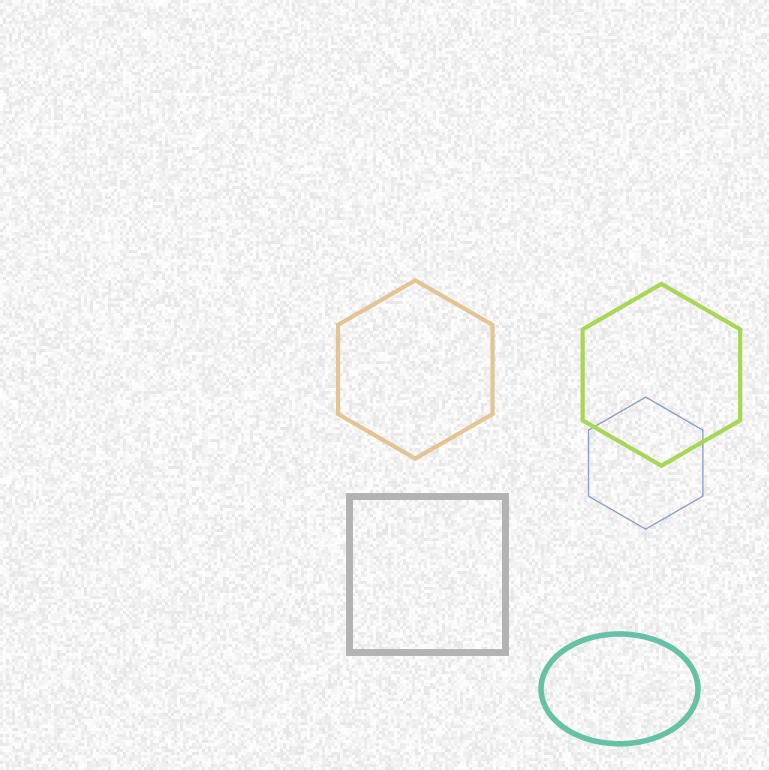[{"shape": "oval", "thickness": 2, "radius": 0.51, "center": [0.805, 0.105]}, {"shape": "hexagon", "thickness": 0.5, "radius": 0.43, "center": [0.839, 0.399]}, {"shape": "hexagon", "thickness": 1.5, "radius": 0.59, "center": [0.859, 0.513]}, {"shape": "hexagon", "thickness": 1.5, "radius": 0.58, "center": [0.539, 0.52]}, {"shape": "square", "thickness": 2.5, "radius": 0.51, "center": [0.554, 0.254]}]